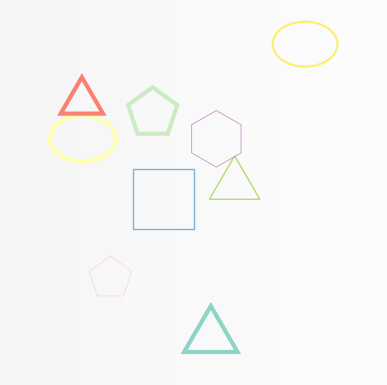[{"shape": "triangle", "thickness": 3, "radius": 0.4, "center": [0.544, 0.126]}, {"shape": "oval", "thickness": 3, "radius": 0.42, "center": [0.214, 0.64]}, {"shape": "triangle", "thickness": 3, "radius": 0.32, "center": [0.211, 0.736]}, {"shape": "square", "thickness": 1, "radius": 0.39, "center": [0.422, 0.483]}, {"shape": "triangle", "thickness": 1, "radius": 0.38, "center": [0.605, 0.52]}, {"shape": "pentagon", "thickness": 0.5, "radius": 0.29, "center": [0.285, 0.278]}, {"shape": "hexagon", "thickness": 0.5, "radius": 0.37, "center": [0.558, 0.639]}, {"shape": "pentagon", "thickness": 3, "radius": 0.33, "center": [0.394, 0.707]}, {"shape": "oval", "thickness": 1.5, "radius": 0.42, "center": [0.787, 0.885]}]